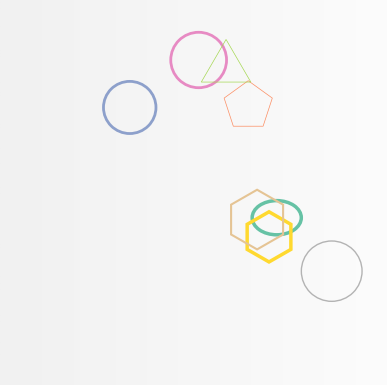[{"shape": "oval", "thickness": 2.5, "radius": 0.32, "center": [0.714, 0.435]}, {"shape": "pentagon", "thickness": 0.5, "radius": 0.33, "center": [0.641, 0.725]}, {"shape": "circle", "thickness": 2, "radius": 0.34, "center": [0.335, 0.721]}, {"shape": "circle", "thickness": 2, "radius": 0.36, "center": [0.513, 0.844]}, {"shape": "triangle", "thickness": 0.5, "radius": 0.37, "center": [0.583, 0.824]}, {"shape": "hexagon", "thickness": 2.5, "radius": 0.33, "center": [0.694, 0.385]}, {"shape": "hexagon", "thickness": 1.5, "radius": 0.39, "center": [0.663, 0.43]}, {"shape": "circle", "thickness": 1, "radius": 0.39, "center": [0.856, 0.296]}]